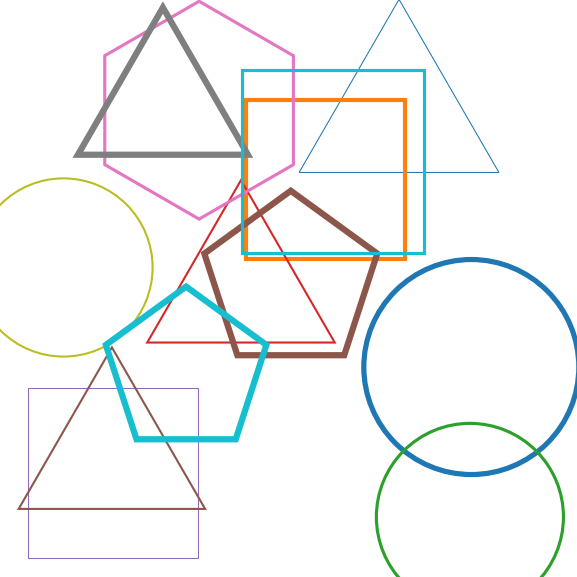[{"shape": "circle", "thickness": 2.5, "radius": 0.93, "center": [0.816, 0.364]}, {"shape": "triangle", "thickness": 0.5, "radius": 1.0, "center": [0.691, 0.8]}, {"shape": "square", "thickness": 2, "radius": 0.69, "center": [0.564, 0.688]}, {"shape": "circle", "thickness": 1.5, "radius": 0.81, "center": [0.814, 0.104]}, {"shape": "triangle", "thickness": 1, "radius": 0.94, "center": [0.417, 0.5]}, {"shape": "square", "thickness": 0.5, "radius": 0.74, "center": [0.196, 0.18]}, {"shape": "pentagon", "thickness": 3, "radius": 0.79, "center": [0.504, 0.511]}, {"shape": "triangle", "thickness": 1, "radius": 0.93, "center": [0.194, 0.211]}, {"shape": "hexagon", "thickness": 1.5, "radius": 0.94, "center": [0.345, 0.808]}, {"shape": "triangle", "thickness": 3, "radius": 0.85, "center": [0.282, 0.816]}, {"shape": "circle", "thickness": 1, "radius": 0.77, "center": [0.11, 0.536]}, {"shape": "square", "thickness": 1.5, "radius": 0.79, "center": [0.576, 0.719]}, {"shape": "pentagon", "thickness": 3, "radius": 0.73, "center": [0.322, 0.357]}]